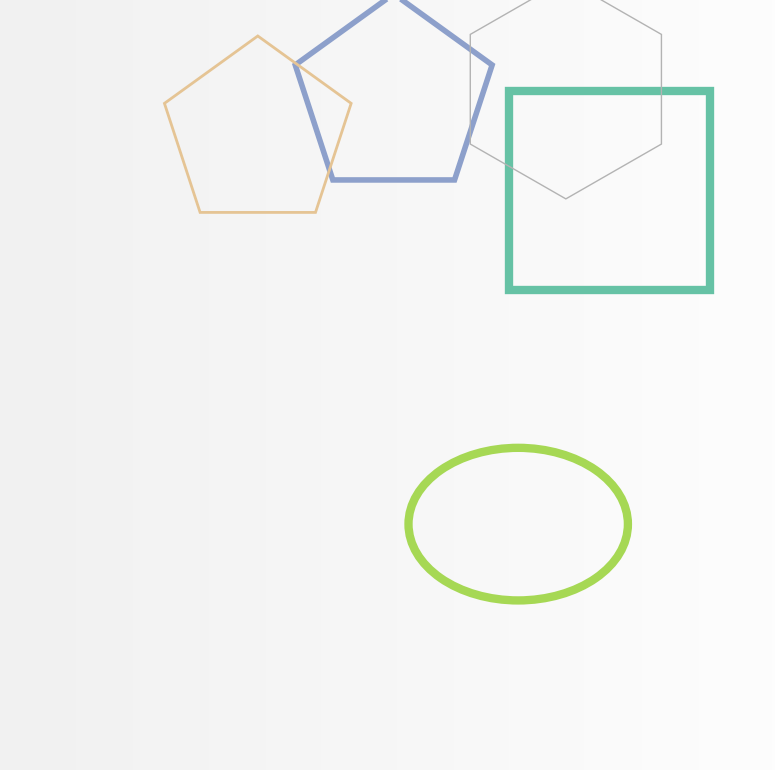[{"shape": "square", "thickness": 3, "radius": 0.65, "center": [0.786, 0.752]}, {"shape": "pentagon", "thickness": 2, "radius": 0.67, "center": [0.508, 0.874]}, {"shape": "oval", "thickness": 3, "radius": 0.71, "center": [0.669, 0.319]}, {"shape": "pentagon", "thickness": 1, "radius": 0.63, "center": [0.333, 0.827]}, {"shape": "hexagon", "thickness": 0.5, "radius": 0.71, "center": [0.73, 0.884]}]